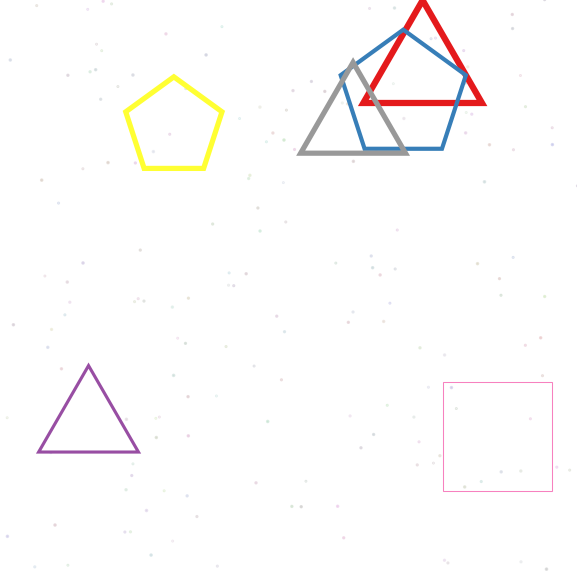[{"shape": "triangle", "thickness": 3, "radius": 0.59, "center": [0.732, 0.88]}, {"shape": "pentagon", "thickness": 2, "radius": 0.57, "center": [0.698, 0.834]}, {"shape": "triangle", "thickness": 1.5, "radius": 0.5, "center": [0.153, 0.266]}, {"shape": "pentagon", "thickness": 2.5, "radius": 0.44, "center": [0.301, 0.778]}, {"shape": "square", "thickness": 0.5, "radius": 0.47, "center": [0.862, 0.244]}, {"shape": "triangle", "thickness": 2.5, "radius": 0.52, "center": [0.611, 0.786]}]